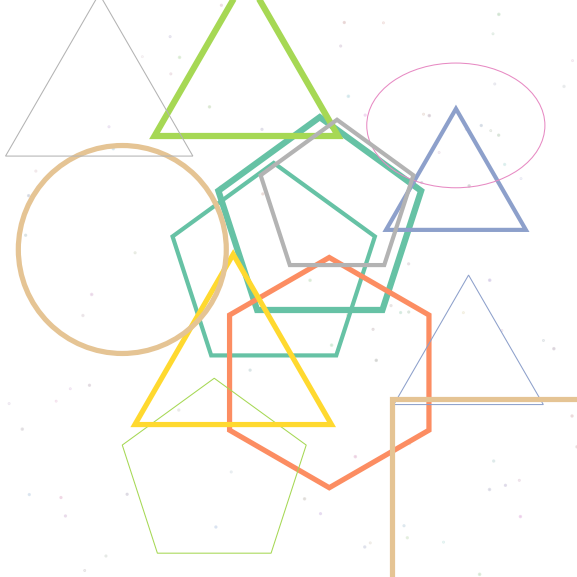[{"shape": "pentagon", "thickness": 2, "radius": 0.92, "center": [0.474, 0.533]}, {"shape": "pentagon", "thickness": 3, "radius": 0.92, "center": [0.554, 0.612]}, {"shape": "hexagon", "thickness": 2.5, "radius": 1.0, "center": [0.57, 0.354]}, {"shape": "triangle", "thickness": 0.5, "radius": 0.75, "center": [0.811, 0.373]}, {"shape": "triangle", "thickness": 2, "radius": 0.7, "center": [0.79, 0.671]}, {"shape": "oval", "thickness": 0.5, "radius": 0.77, "center": [0.789, 0.782]}, {"shape": "triangle", "thickness": 3, "radius": 0.92, "center": [0.427, 0.855]}, {"shape": "pentagon", "thickness": 0.5, "radius": 0.84, "center": [0.371, 0.177]}, {"shape": "triangle", "thickness": 2.5, "radius": 0.98, "center": [0.404, 0.362]}, {"shape": "circle", "thickness": 2.5, "radius": 0.9, "center": [0.212, 0.567]}, {"shape": "square", "thickness": 2.5, "radius": 0.98, "center": [0.875, 0.112]}, {"shape": "pentagon", "thickness": 2, "radius": 0.7, "center": [0.584, 0.653]}, {"shape": "triangle", "thickness": 0.5, "radius": 0.94, "center": [0.172, 0.823]}]